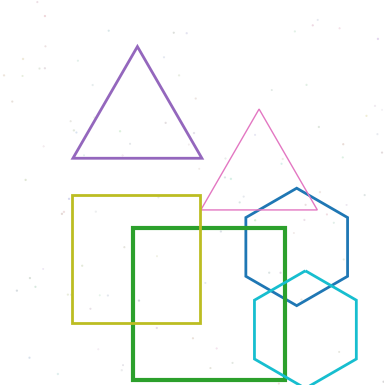[{"shape": "hexagon", "thickness": 2, "radius": 0.76, "center": [0.771, 0.359]}, {"shape": "square", "thickness": 3, "radius": 0.98, "center": [0.543, 0.21]}, {"shape": "triangle", "thickness": 2, "radius": 0.97, "center": [0.357, 0.686]}, {"shape": "triangle", "thickness": 1, "radius": 0.87, "center": [0.673, 0.542]}, {"shape": "square", "thickness": 2, "radius": 0.83, "center": [0.354, 0.326]}, {"shape": "hexagon", "thickness": 2, "radius": 0.76, "center": [0.793, 0.144]}]